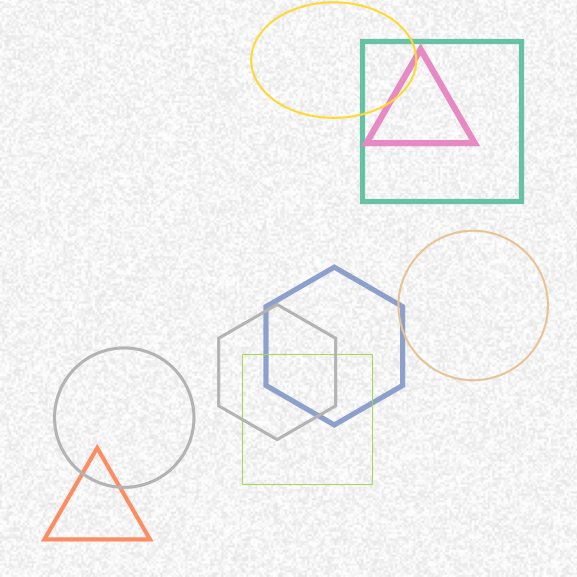[{"shape": "square", "thickness": 2.5, "radius": 0.69, "center": [0.764, 0.79]}, {"shape": "triangle", "thickness": 2, "radius": 0.53, "center": [0.168, 0.118]}, {"shape": "hexagon", "thickness": 2.5, "radius": 0.68, "center": [0.579, 0.4]}, {"shape": "triangle", "thickness": 3, "radius": 0.54, "center": [0.728, 0.805]}, {"shape": "square", "thickness": 0.5, "radius": 0.56, "center": [0.532, 0.273]}, {"shape": "oval", "thickness": 1, "radius": 0.71, "center": [0.578, 0.895]}, {"shape": "circle", "thickness": 1, "radius": 0.65, "center": [0.819, 0.47]}, {"shape": "hexagon", "thickness": 1.5, "radius": 0.58, "center": [0.48, 0.355]}, {"shape": "circle", "thickness": 1.5, "radius": 0.6, "center": [0.215, 0.276]}]